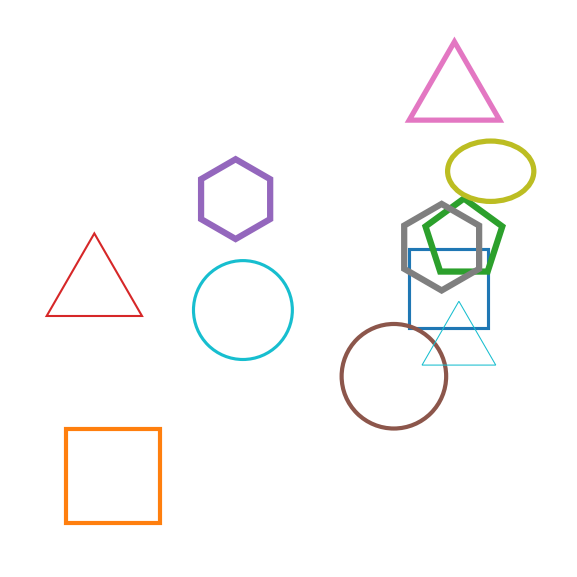[{"shape": "square", "thickness": 1.5, "radius": 0.34, "center": [0.776, 0.5]}, {"shape": "square", "thickness": 2, "radius": 0.4, "center": [0.195, 0.175]}, {"shape": "pentagon", "thickness": 3, "radius": 0.35, "center": [0.803, 0.585]}, {"shape": "triangle", "thickness": 1, "radius": 0.48, "center": [0.163, 0.5]}, {"shape": "hexagon", "thickness": 3, "radius": 0.35, "center": [0.408, 0.654]}, {"shape": "circle", "thickness": 2, "radius": 0.45, "center": [0.682, 0.348]}, {"shape": "triangle", "thickness": 2.5, "radius": 0.45, "center": [0.787, 0.836]}, {"shape": "hexagon", "thickness": 3, "radius": 0.37, "center": [0.765, 0.571]}, {"shape": "oval", "thickness": 2.5, "radius": 0.37, "center": [0.85, 0.703]}, {"shape": "triangle", "thickness": 0.5, "radius": 0.37, "center": [0.795, 0.404]}, {"shape": "circle", "thickness": 1.5, "radius": 0.43, "center": [0.421, 0.462]}]